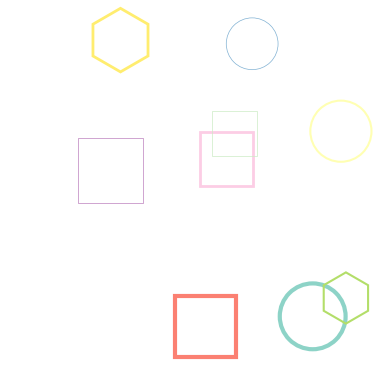[{"shape": "circle", "thickness": 3, "radius": 0.43, "center": [0.812, 0.178]}, {"shape": "circle", "thickness": 1.5, "radius": 0.4, "center": [0.885, 0.659]}, {"shape": "square", "thickness": 3, "radius": 0.4, "center": [0.534, 0.151]}, {"shape": "circle", "thickness": 0.5, "radius": 0.34, "center": [0.655, 0.886]}, {"shape": "hexagon", "thickness": 1.5, "radius": 0.33, "center": [0.898, 0.226]}, {"shape": "square", "thickness": 2, "radius": 0.35, "center": [0.588, 0.587]}, {"shape": "square", "thickness": 0.5, "radius": 0.42, "center": [0.286, 0.557]}, {"shape": "square", "thickness": 0.5, "radius": 0.29, "center": [0.609, 0.654]}, {"shape": "hexagon", "thickness": 2, "radius": 0.41, "center": [0.313, 0.896]}]